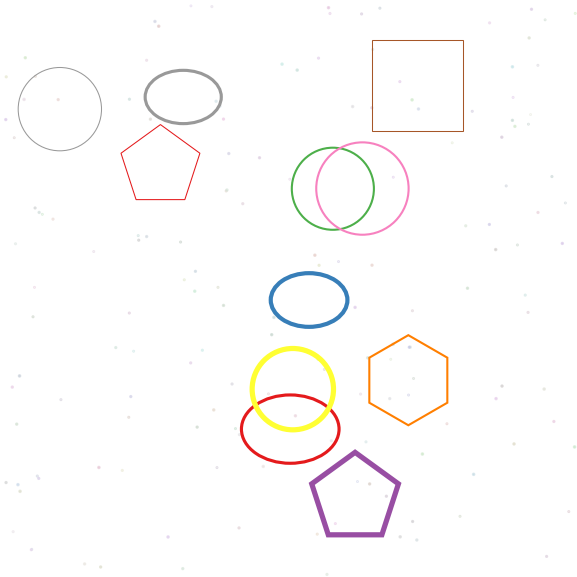[{"shape": "oval", "thickness": 1.5, "radius": 0.42, "center": [0.503, 0.256]}, {"shape": "pentagon", "thickness": 0.5, "radius": 0.36, "center": [0.278, 0.712]}, {"shape": "oval", "thickness": 2, "radius": 0.33, "center": [0.535, 0.48]}, {"shape": "circle", "thickness": 1, "radius": 0.36, "center": [0.576, 0.672]}, {"shape": "pentagon", "thickness": 2.5, "radius": 0.39, "center": [0.615, 0.137]}, {"shape": "hexagon", "thickness": 1, "radius": 0.39, "center": [0.707, 0.341]}, {"shape": "circle", "thickness": 2.5, "radius": 0.35, "center": [0.507, 0.325]}, {"shape": "square", "thickness": 0.5, "radius": 0.39, "center": [0.723, 0.852]}, {"shape": "circle", "thickness": 1, "radius": 0.4, "center": [0.628, 0.673]}, {"shape": "oval", "thickness": 1.5, "radius": 0.33, "center": [0.317, 0.831]}, {"shape": "circle", "thickness": 0.5, "radius": 0.36, "center": [0.104, 0.81]}]